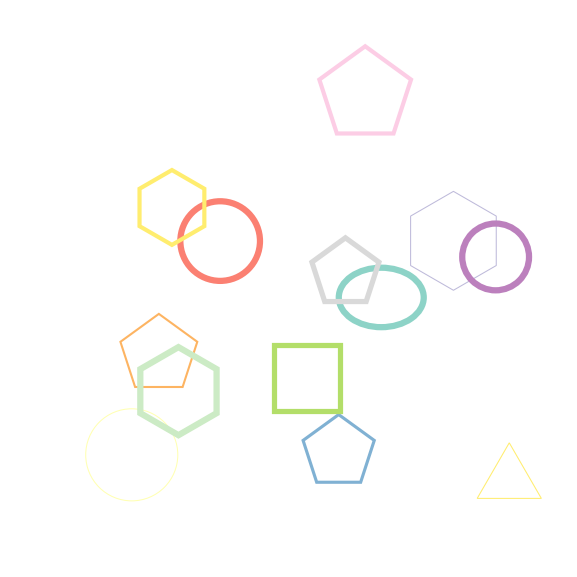[{"shape": "oval", "thickness": 3, "radius": 0.37, "center": [0.66, 0.484]}, {"shape": "circle", "thickness": 0.5, "radius": 0.4, "center": [0.228, 0.212]}, {"shape": "hexagon", "thickness": 0.5, "radius": 0.43, "center": [0.785, 0.582]}, {"shape": "circle", "thickness": 3, "radius": 0.34, "center": [0.381, 0.582]}, {"shape": "pentagon", "thickness": 1.5, "radius": 0.32, "center": [0.586, 0.216]}, {"shape": "pentagon", "thickness": 1, "radius": 0.35, "center": [0.275, 0.386]}, {"shape": "square", "thickness": 2.5, "radius": 0.29, "center": [0.532, 0.344]}, {"shape": "pentagon", "thickness": 2, "radius": 0.42, "center": [0.632, 0.836]}, {"shape": "pentagon", "thickness": 2.5, "radius": 0.31, "center": [0.598, 0.526]}, {"shape": "circle", "thickness": 3, "radius": 0.29, "center": [0.858, 0.554]}, {"shape": "hexagon", "thickness": 3, "radius": 0.38, "center": [0.309, 0.322]}, {"shape": "hexagon", "thickness": 2, "radius": 0.32, "center": [0.298, 0.64]}, {"shape": "triangle", "thickness": 0.5, "radius": 0.32, "center": [0.882, 0.168]}]